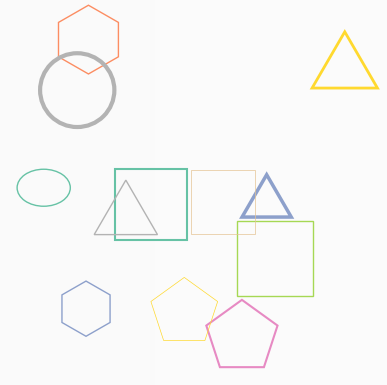[{"shape": "oval", "thickness": 1, "radius": 0.34, "center": [0.113, 0.512]}, {"shape": "square", "thickness": 1.5, "radius": 0.46, "center": [0.39, 0.468]}, {"shape": "hexagon", "thickness": 1, "radius": 0.45, "center": [0.228, 0.897]}, {"shape": "triangle", "thickness": 2.5, "radius": 0.37, "center": [0.688, 0.473]}, {"shape": "hexagon", "thickness": 1, "radius": 0.36, "center": [0.222, 0.198]}, {"shape": "pentagon", "thickness": 1.5, "radius": 0.48, "center": [0.624, 0.125]}, {"shape": "square", "thickness": 1, "radius": 0.49, "center": [0.711, 0.328]}, {"shape": "pentagon", "thickness": 0.5, "radius": 0.45, "center": [0.476, 0.189]}, {"shape": "triangle", "thickness": 2, "radius": 0.49, "center": [0.89, 0.82]}, {"shape": "square", "thickness": 0.5, "radius": 0.41, "center": [0.576, 0.475]}, {"shape": "circle", "thickness": 3, "radius": 0.48, "center": [0.199, 0.766]}, {"shape": "triangle", "thickness": 1, "radius": 0.47, "center": [0.325, 0.438]}]